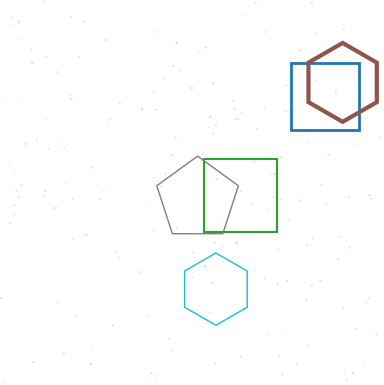[{"shape": "square", "thickness": 2, "radius": 0.44, "center": [0.844, 0.75]}, {"shape": "square", "thickness": 1.5, "radius": 0.48, "center": [0.624, 0.492]}, {"shape": "hexagon", "thickness": 3, "radius": 0.51, "center": [0.89, 0.786]}, {"shape": "pentagon", "thickness": 1, "radius": 0.56, "center": [0.513, 0.483]}, {"shape": "hexagon", "thickness": 1, "radius": 0.47, "center": [0.561, 0.249]}]